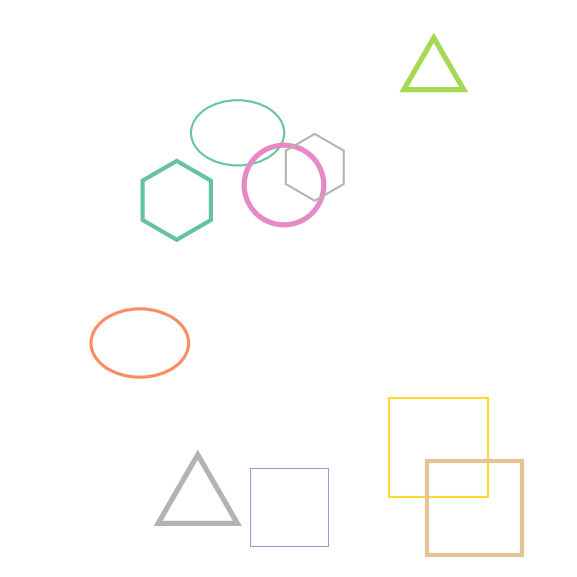[{"shape": "hexagon", "thickness": 2, "radius": 0.34, "center": [0.306, 0.652]}, {"shape": "oval", "thickness": 1, "radius": 0.4, "center": [0.411, 0.769]}, {"shape": "oval", "thickness": 1.5, "radius": 0.42, "center": [0.242, 0.405]}, {"shape": "square", "thickness": 0.5, "radius": 0.34, "center": [0.501, 0.122]}, {"shape": "circle", "thickness": 2.5, "radius": 0.34, "center": [0.492, 0.679]}, {"shape": "triangle", "thickness": 2.5, "radius": 0.3, "center": [0.751, 0.874]}, {"shape": "square", "thickness": 1, "radius": 0.43, "center": [0.759, 0.224]}, {"shape": "square", "thickness": 2, "radius": 0.41, "center": [0.821, 0.119]}, {"shape": "hexagon", "thickness": 1, "radius": 0.29, "center": [0.545, 0.709]}, {"shape": "triangle", "thickness": 2.5, "radius": 0.4, "center": [0.342, 0.132]}]